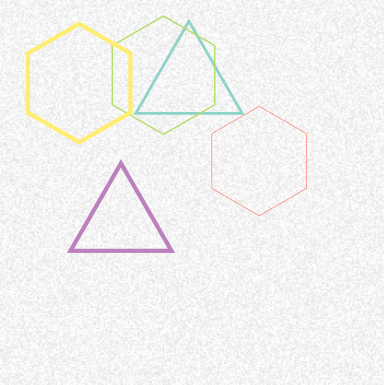[{"shape": "triangle", "thickness": 2, "radius": 0.8, "center": [0.491, 0.785]}, {"shape": "hexagon", "thickness": 0.5, "radius": 0.71, "center": [0.673, 0.582]}, {"shape": "hexagon", "thickness": 1, "radius": 0.77, "center": [0.425, 0.805]}, {"shape": "triangle", "thickness": 3, "radius": 0.76, "center": [0.314, 0.424]}, {"shape": "hexagon", "thickness": 3, "radius": 0.77, "center": [0.206, 0.784]}]